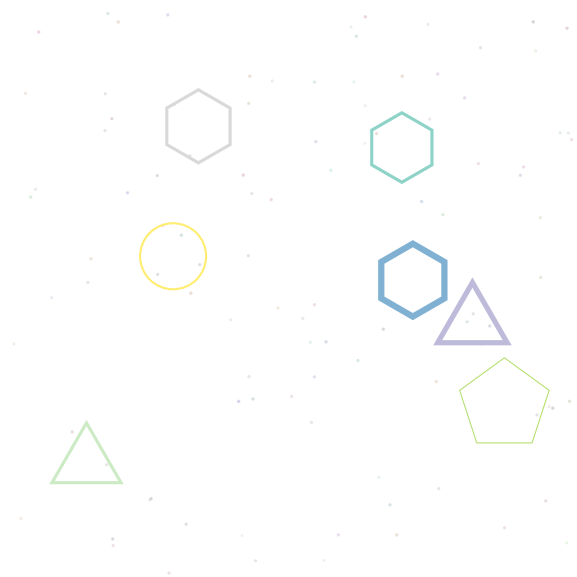[{"shape": "hexagon", "thickness": 1.5, "radius": 0.3, "center": [0.696, 0.744]}, {"shape": "triangle", "thickness": 2.5, "radius": 0.35, "center": [0.818, 0.44]}, {"shape": "hexagon", "thickness": 3, "radius": 0.32, "center": [0.715, 0.514]}, {"shape": "pentagon", "thickness": 0.5, "radius": 0.41, "center": [0.873, 0.298]}, {"shape": "hexagon", "thickness": 1.5, "radius": 0.32, "center": [0.344, 0.78]}, {"shape": "triangle", "thickness": 1.5, "radius": 0.35, "center": [0.15, 0.198]}, {"shape": "circle", "thickness": 1, "radius": 0.29, "center": [0.3, 0.555]}]